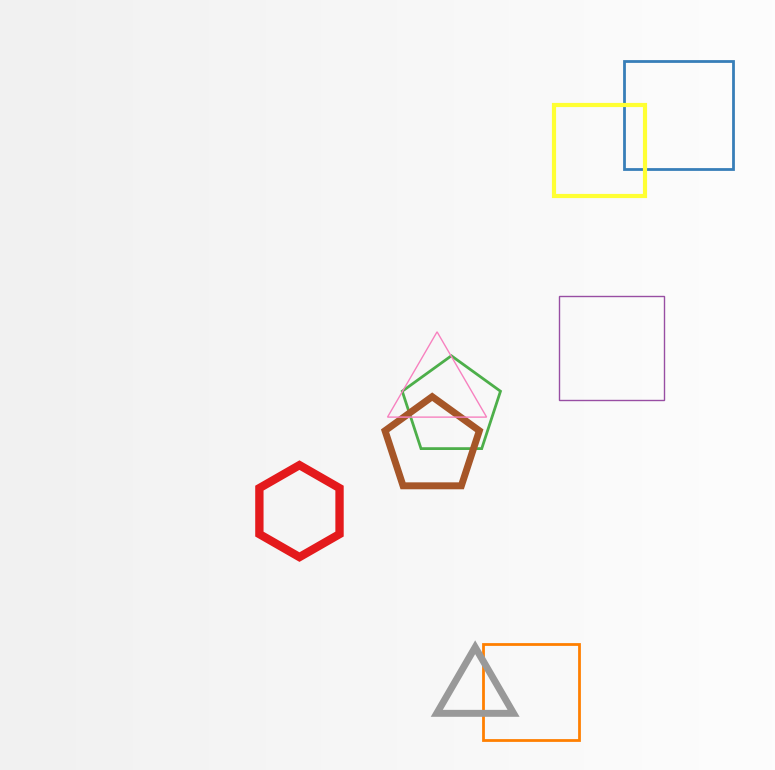[{"shape": "hexagon", "thickness": 3, "radius": 0.3, "center": [0.386, 0.336]}, {"shape": "square", "thickness": 1, "radius": 0.35, "center": [0.876, 0.851]}, {"shape": "pentagon", "thickness": 1, "radius": 0.33, "center": [0.582, 0.471]}, {"shape": "square", "thickness": 0.5, "radius": 0.34, "center": [0.789, 0.548]}, {"shape": "square", "thickness": 1, "radius": 0.31, "center": [0.685, 0.102]}, {"shape": "square", "thickness": 1.5, "radius": 0.29, "center": [0.774, 0.804]}, {"shape": "pentagon", "thickness": 2.5, "radius": 0.32, "center": [0.558, 0.421]}, {"shape": "triangle", "thickness": 0.5, "radius": 0.37, "center": [0.564, 0.495]}, {"shape": "triangle", "thickness": 2.5, "radius": 0.29, "center": [0.613, 0.102]}]